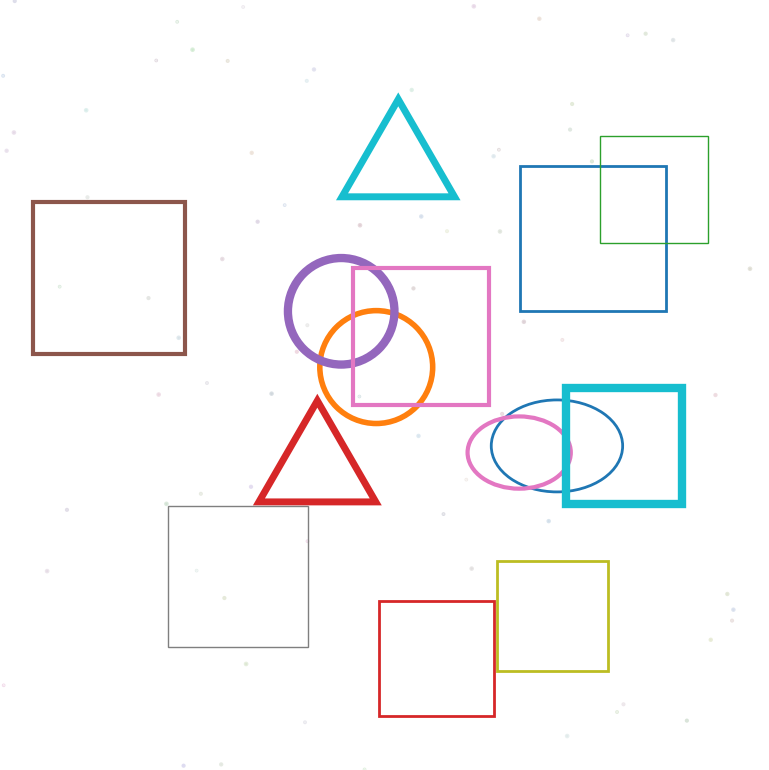[{"shape": "square", "thickness": 1, "radius": 0.47, "center": [0.77, 0.69]}, {"shape": "oval", "thickness": 1, "radius": 0.43, "center": [0.723, 0.421]}, {"shape": "circle", "thickness": 2, "radius": 0.37, "center": [0.489, 0.523]}, {"shape": "square", "thickness": 0.5, "radius": 0.35, "center": [0.849, 0.754]}, {"shape": "square", "thickness": 1, "radius": 0.37, "center": [0.567, 0.145]}, {"shape": "triangle", "thickness": 2.5, "radius": 0.44, "center": [0.412, 0.392]}, {"shape": "circle", "thickness": 3, "radius": 0.35, "center": [0.443, 0.596]}, {"shape": "square", "thickness": 1.5, "radius": 0.49, "center": [0.142, 0.639]}, {"shape": "square", "thickness": 1.5, "radius": 0.44, "center": [0.547, 0.563]}, {"shape": "oval", "thickness": 1.5, "radius": 0.34, "center": [0.674, 0.412]}, {"shape": "square", "thickness": 0.5, "radius": 0.46, "center": [0.309, 0.252]}, {"shape": "square", "thickness": 1, "radius": 0.36, "center": [0.717, 0.2]}, {"shape": "square", "thickness": 3, "radius": 0.38, "center": [0.81, 0.421]}, {"shape": "triangle", "thickness": 2.5, "radius": 0.42, "center": [0.517, 0.787]}]